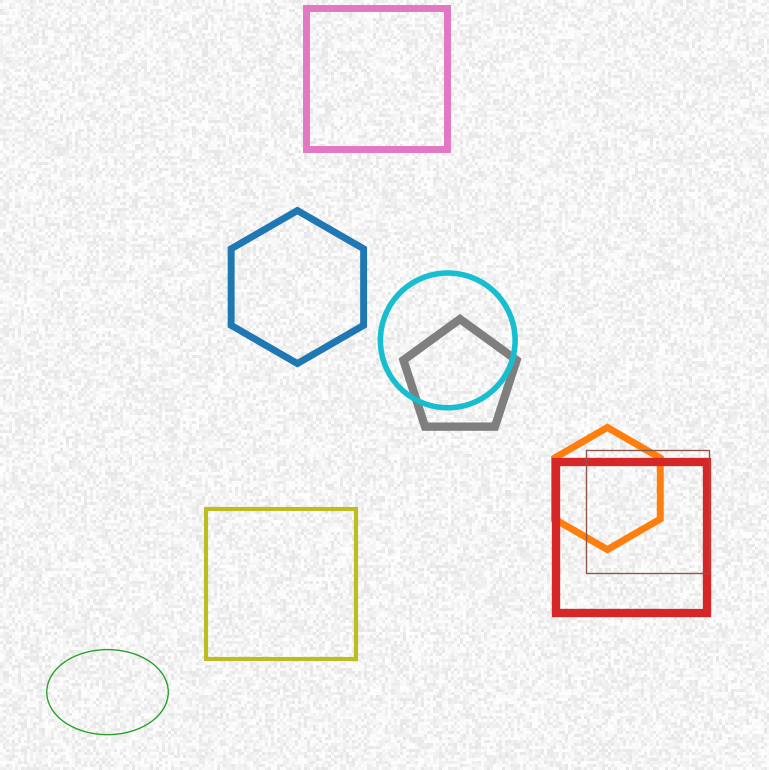[{"shape": "hexagon", "thickness": 2.5, "radius": 0.5, "center": [0.386, 0.627]}, {"shape": "hexagon", "thickness": 2.5, "radius": 0.4, "center": [0.789, 0.366]}, {"shape": "oval", "thickness": 0.5, "radius": 0.39, "center": [0.14, 0.101]}, {"shape": "square", "thickness": 3, "radius": 0.49, "center": [0.82, 0.302]}, {"shape": "square", "thickness": 0.5, "radius": 0.4, "center": [0.841, 0.335]}, {"shape": "square", "thickness": 2.5, "radius": 0.46, "center": [0.49, 0.898]}, {"shape": "pentagon", "thickness": 3, "radius": 0.39, "center": [0.597, 0.508]}, {"shape": "square", "thickness": 1.5, "radius": 0.49, "center": [0.365, 0.242]}, {"shape": "circle", "thickness": 2, "radius": 0.44, "center": [0.581, 0.558]}]